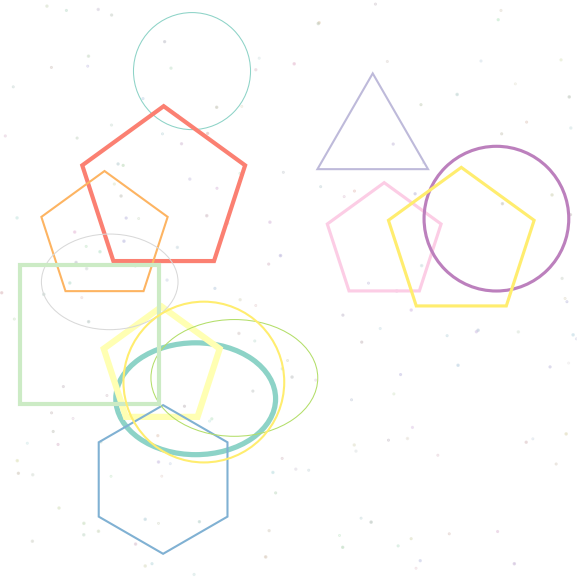[{"shape": "circle", "thickness": 0.5, "radius": 0.51, "center": [0.332, 0.876]}, {"shape": "oval", "thickness": 2.5, "radius": 0.69, "center": [0.339, 0.309]}, {"shape": "pentagon", "thickness": 3, "radius": 0.53, "center": [0.28, 0.363]}, {"shape": "triangle", "thickness": 1, "radius": 0.55, "center": [0.645, 0.761]}, {"shape": "pentagon", "thickness": 2, "radius": 0.74, "center": [0.283, 0.667]}, {"shape": "hexagon", "thickness": 1, "radius": 0.64, "center": [0.282, 0.169]}, {"shape": "pentagon", "thickness": 1, "radius": 0.57, "center": [0.181, 0.588]}, {"shape": "oval", "thickness": 0.5, "radius": 0.72, "center": [0.406, 0.345]}, {"shape": "pentagon", "thickness": 1.5, "radius": 0.52, "center": [0.665, 0.579]}, {"shape": "oval", "thickness": 0.5, "radius": 0.59, "center": [0.19, 0.511]}, {"shape": "circle", "thickness": 1.5, "radius": 0.63, "center": [0.86, 0.621]}, {"shape": "square", "thickness": 2, "radius": 0.6, "center": [0.155, 0.419]}, {"shape": "circle", "thickness": 1, "radius": 0.7, "center": [0.353, 0.338]}, {"shape": "pentagon", "thickness": 1.5, "radius": 0.66, "center": [0.799, 0.577]}]